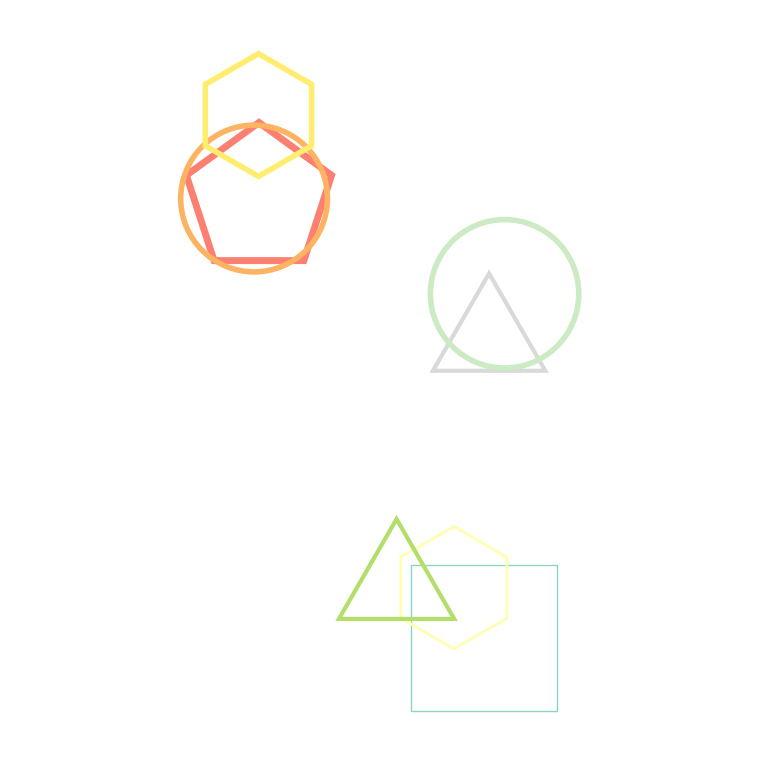[{"shape": "square", "thickness": 0.5, "radius": 0.47, "center": [0.629, 0.172]}, {"shape": "hexagon", "thickness": 1, "radius": 0.4, "center": [0.589, 0.237]}, {"shape": "pentagon", "thickness": 2.5, "radius": 0.5, "center": [0.336, 0.742]}, {"shape": "circle", "thickness": 2, "radius": 0.48, "center": [0.33, 0.742]}, {"shape": "triangle", "thickness": 1.5, "radius": 0.43, "center": [0.515, 0.239]}, {"shape": "triangle", "thickness": 1.5, "radius": 0.42, "center": [0.635, 0.561]}, {"shape": "circle", "thickness": 2, "radius": 0.48, "center": [0.655, 0.618]}, {"shape": "hexagon", "thickness": 2, "radius": 0.4, "center": [0.336, 0.851]}]